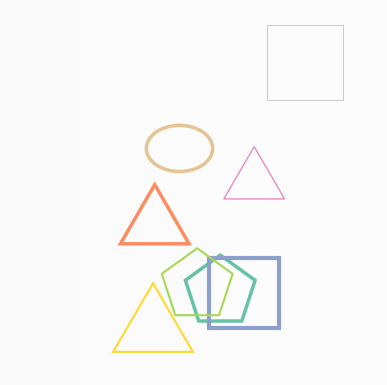[{"shape": "pentagon", "thickness": 2.5, "radius": 0.47, "center": [0.568, 0.243]}, {"shape": "triangle", "thickness": 2.5, "radius": 0.51, "center": [0.399, 0.418]}, {"shape": "square", "thickness": 3, "radius": 0.45, "center": [0.63, 0.239]}, {"shape": "triangle", "thickness": 1, "radius": 0.45, "center": [0.656, 0.529]}, {"shape": "pentagon", "thickness": 1.5, "radius": 0.48, "center": [0.509, 0.259]}, {"shape": "triangle", "thickness": 1.5, "radius": 0.59, "center": [0.395, 0.146]}, {"shape": "oval", "thickness": 2.5, "radius": 0.43, "center": [0.463, 0.614]}, {"shape": "square", "thickness": 0.5, "radius": 0.49, "center": [0.786, 0.838]}]